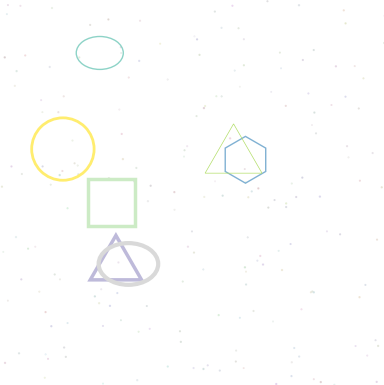[{"shape": "oval", "thickness": 1, "radius": 0.31, "center": [0.259, 0.862]}, {"shape": "triangle", "thickness": 2.5, "radius": 0.38, "center": [0.301, 0.312]}, {"shape": "hexagon", "thickness": 1, "radius": 0.3, "center": [0.638, 0.585]}, {"shape": "triangle", "thickness": 0.5, "radius": 0.43, "center": [0.607, 0.593]}, {"shape": "oval", "thickness": 3, "radius": 0.39, "center": [0.334, 0.314]}, {"shape": "square", "thickness": 2.5, "radius": 0.31, "center": [0.29, 0.473]}, {"shape": "circle", "thickness": 2, "radius": 0.41, "center": [0.163, 0.613]}]